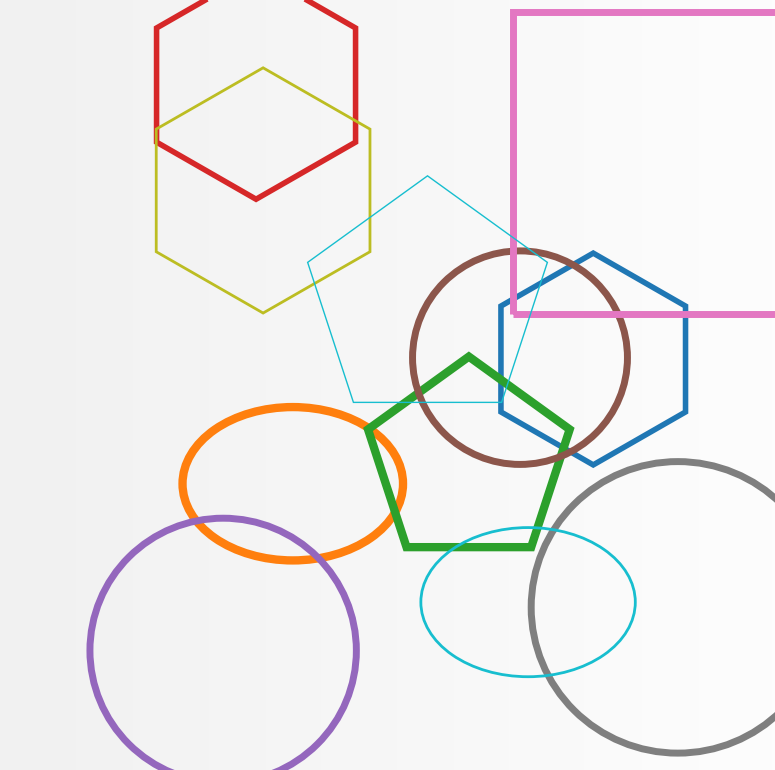[{"shape": "hexagon", "thickness": 2, "radius": 0.69, "center": [0.765, 0.534]}, {"shape": "oval", "thickness": 3, "radius": 0.71, "center": [0.378, 0.372]}, {"shape": "pentagon", "thickness": 3, "radius": 0.68, "center": [0.605, 0.4]}, {"shape": "hexagon", "thickness": 2, "radius": 0.74, "center": [0.33, 0.89]}, {"shape": "circle", "thickness": 2.5, "radius": 0.86, "center": [0.288, 0.155]}, {"shape": "circle", "thickness": 2.5, "radius": 0.69, "center": [0.671, 0.536]}, {"shape": "square", "thickness": 2.5, "radius": 0.98, "center": [0.858, 0.789]}, {"shape": "circle", "thickness": 2.5, "radius": 0.95, "center": [0.875, 0.211]}, {"shape": "hexagon", "thickness": 1, "radius": 0.8, "center": [0.339, 0.753]}, {"shape": "oval", "thickness": 1, "radius": 0.69, "center": [0.681, 0.218]}, {"shape": "pentagon", "thickness": 0.5, "radius": 0.81, "center": [0.552, 0.609]}]